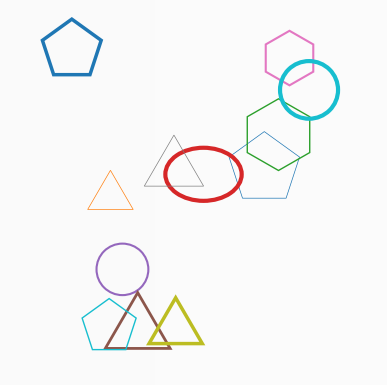[{"shape": "pentagon", "thickness": 2.5, "radius": 0.4, "center": [0.185, 0.871]}, {"shape": "pentagon", "thickness": 0.5, "radius": 0.48, "center": [0.682, 0.563]}, {"shape": "triangle", "thickness": 0.5, "radius": 0.34, "center": [0.285, 0.49]}, {"shape": "hexagon", "thickness": 1, "radius": 0.47, "center": [0.719, 0.65]}, {"shape": "oval", "thickness": 3, "radius": 0.49, "center": [0.525, 0.547]}, {"shape": "circle", "thickness": 1.5, "radius": 0.33, "center": [0.316, 0.3]}, {"shape": "triangle", "thickness": 2, "radius": 0.48, "center": [0.355, 0.143]}, {"shape": "hexagon", "thickness": 1.5, "radius": 0.35, "center": [0.747, 0.849]}, {"shape": "triangle", "thickness": 0.5, "radius": 0.44, "center": [0.449, 0.561]}, {"shape": "triangle", "thickness": 2.5, "radius": 0.4, "center": [0.453, 0.147]}, {"shape": "pentagon", "thickness": 1, "radius": 0.37, "center": [0.282, 0.151]}, {"shape": "circle", "thickness": 3, "radius": 0.37, "center": [0.798, 0.766]}]